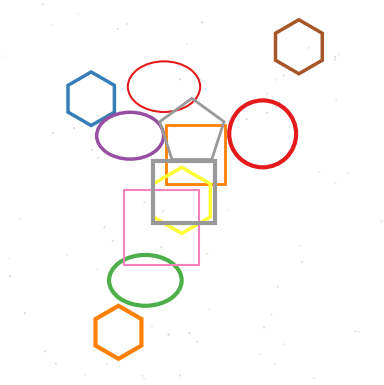[{"shape": "oval", "thickness": 1.5, "radius": 0.47, "center": [0.426, 0.775]}, {"shape": "circle", "thickness": 3, "radius": 0.43, "center": [0.682, 0.652]}, {"shape": "hexagon", "thickness": 2.5, "radius": 0.35, "center": [0.237, 0.744]}, {"shape": "oval", "thickness": 3, "radius": 0.47, "center": [0.378, 0.272]}, {"shape": "oval", "thickness": 2.5, "radius": 0.43, "center": [0.338, 0.648]}, {"shape": "square", "thickness": 2, "radius": 0.38, "center": [0.509, 0.599]}, {"shape": "hexagon", "thickness": 3, "radius": 0.34, "center": [0.308, 0.137]}, {"shape": "hexagon", "thickness": 2.5, "radius": 0.43, "center": [0.472, 0.479]}, {"shape": "hexagon", "thickness": 2.5, "radius": 0.35, "center": [0.776, 0.879]}, {"shape": "square", "thickness": 1.5, "radius": 0.48, "center": [0.419, 0.409]}, {"shape": "square", "thickness": 3, "radius": 0.4, "center": [0.478, 0.501]}, {"shape": "pentagon", "thickness": 2, "radius": 0.44, "center": [0.498, 0.657]}]